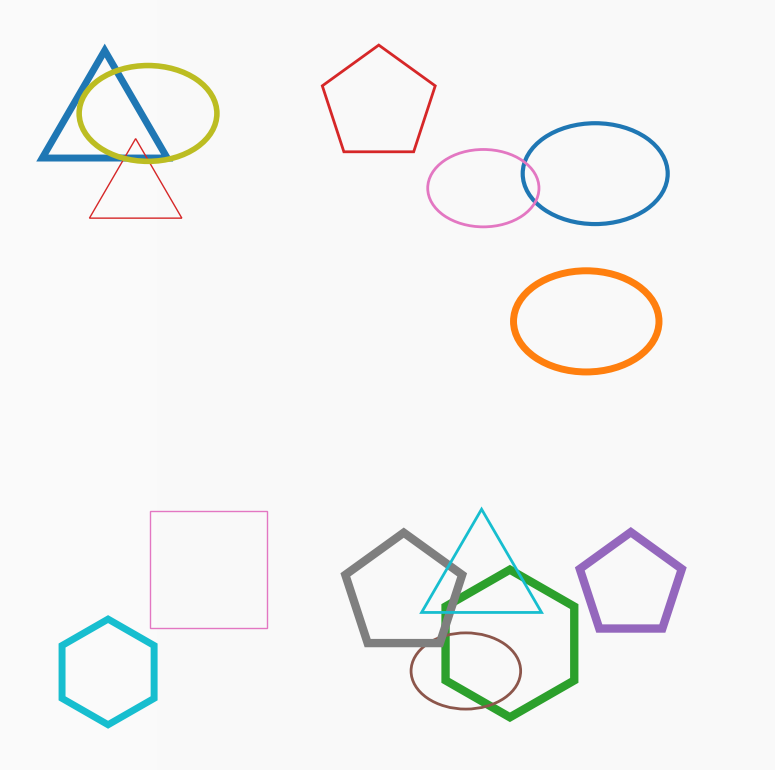[{"shape": "oval", "thickness": 1.5, "radius": 0.47, "center": [0.768, 0.774]}, {"shape": "triangle", "thickness": 2.5, "radius": 0.47, "center": [0.135, 0.841]}, {"shape": "oval", "thickness": 2.5, "radius": 0.47, "center": [0.756, 0.583]}, {"shape": "hexagon", "thickness": 3, "radius": 0.48, "center": [0.658, 0.164]}, {"shape": "triangle", "thickness": 0.5, "radius": 0.34, "center": [0.175, 0.751]}, {"shape": "pentagon", "thickness": 1, "radius": 0.38, "center": [0.489, 0.865]}, {"shape": "pentagon", "thickness": 3, "radius": 0.35, "center": [0.814, 0.24]}, {"shape": "oval", "thickness": 1, "radius": 0.35, "center": [0.601, 0.129]}, {"shape": "oval", "thickness": 1, "radius": 0.36, "center": [0.624, 0.756]}, {"shape": "square", "thickness": 0.5, "radius": 0.38, "center": [0.269, 0.26]}, {"shape": "pentagon", "thickness": 3, "radius": 0.4, "center": [0.521, 0.229]}, {"shape": "oval", "thickness": 2, "radius": 0.44, "center": [0.191, 0.853]}, {"shape": "triangle", "thickness": 1, "radius": 0.45, "center": [0.621, 0.249]}, {"shape": "hexagon", "thickness": 2.5, "radius": 0.34, "center": [0.139, 0.127]}]